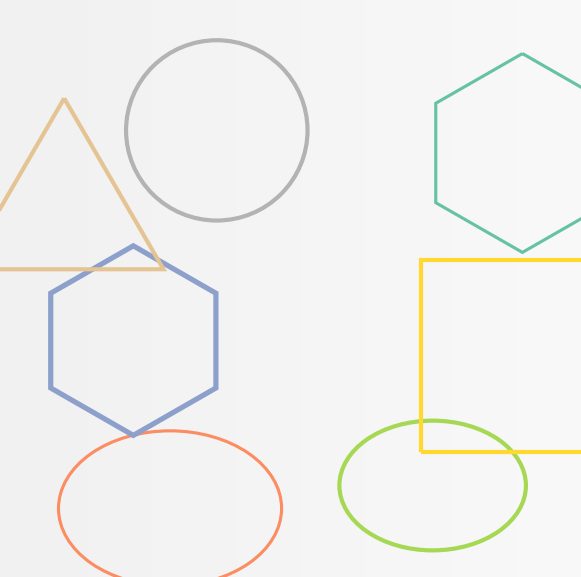[{"shape": "hexagon", "thickness": 1.5, "radius": 0.86, "center": [0.899, 0.734]}, {"shape": "oval", "thickness": 1.5, "radius": 0.96, "center": [0.293, 0.119]}, {"shape": "hexagon", "thickness": 2.5, "radius": 0.82, "center": [0.229, 0.409]}, {"shape": "oval", "thickness": 2, "radius": 0.8, "center": [0.744, 0.158]}, {"shape": "square", "thickness": 2, "radius": 0.83, "center": [0.89, 0.382]}, {"shape": "triangle", "thickness": 2, "radius": 0.99, "center": [0.11, 0.632]}, {"shape": "circle", "thickness": 2, "radius": 0.78, "center": [0.373, 0.773]}]